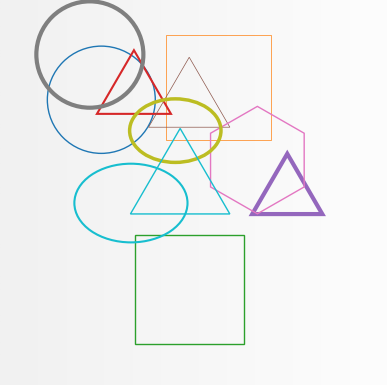[{"shape": "circle", "thickness": 1, "radius": 0.7, "center": [0.261, 0.741]}, {"shape": "square", "thickness": 0.5, "radius": 0.68, "center": [0.563, 0.773]}, {"shape": "square", "thickness": 1, "radius": 0.71, "center": [0.489, 0.248]}, {"shape": "triangle", "thickness": 1.5, "radius": 0.55, "center": [0.346, 0.759]}, {"shape": "triangle", "thickness": 3, "radius": 0.52, "center": [0.741, 0.496]}, {"shape": "triangle", "thickness": 0.5, "radius": 0.61, "center": [0.488, 0.73]}, {"shape": "hexagon", "thickness": 1, "radius": 0.7, "center": [0.664, 0.584]}, {"shape": "circle", "thickness": 3, "radius": 0.69, "center": [0.232, 0.858]}, {"shape": "oval", "thickness": 2.5, "radius": 0.59, "center": [0.452, 0.661]}, {"shape": "oval", "thickness": 1.5, "radius": 0.73, "center": [0.338, 0.473]}, {"shape": "triangle", "thickness": 1, "radius": 0.74, "center": [0.465, 0.518]}]